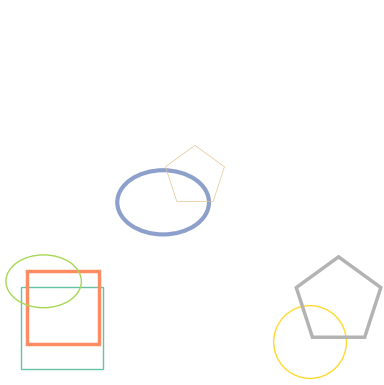[{"shape": "square", "thickness": 1, "radius": 0.53, "center": [0.161, 0.148]}, {"shape": "square", "thickness": 2.5, "radius": 0.47, "center": [0.164, 0.201]}, {"shape": "oval", "thickness": 3, "radius": 0.6, "center": [0.424, 0.474]}, {"shape": "oval", "thickness": 1, "radius": 0.49, "center": [0.113, 0.269]}, {"shape": "circle", "thickness": 1, "radius": 0.47, "center": [0.805, 0.112]}, {"shape": "pentagon", "thickness": 0.5, "radius": 0.4, "center": [0.506, 0.542]}, {"shape": "pentagon", "thickness": 2.5, "radius": 0.58, "center": [0.879, 0.217]}]